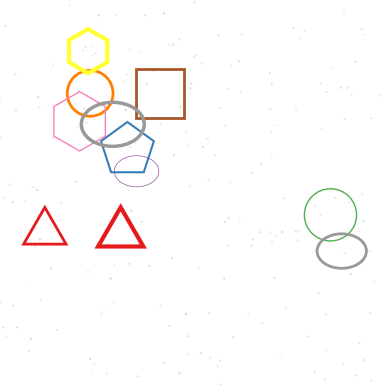[{"shape": "triangle", "thickness": 3, "radius": 0.34, "center": [0.314, 0.394]}, {"shape": "triangle", "thickness": 2, "radius": 0.32, "center": [0.116, 0.398]}, {"shape": "pentagon", "thickness": 1.5, "radius": 0.36, "center": [0.331, 0.611]}, {"shape": "circle", "thickness": 1, "radius": 0.34, "center": [0.858, 0.442]}, {"shape": "oval", "thickness": 0.5, "radius": 0.29, "center": [0.355, 0.555]}, {"shape": "circle", "thickness": 2, "radius": 0.3, "center": [0.234, 0.758]}, {"shape": "hexagon", "thickness": 3, "radius": 0.29, "center": [0.229, 0.867]}, {"shape": "square", "thickness": 2, "radius": 0.31, "center": [0.415, 0.757]}, {"shape": "hexagon", "thickness": 1, "radius": 0.39, "center": [0.207, 0.685]}, {"shape": "oval", "thickness": 2.5, "radius": 0.41, "center": [0.293, 0.677]}, {"shape": "oval", "thickness": 2, "radius": 0.32, "center": [0.888, 0.348]}]